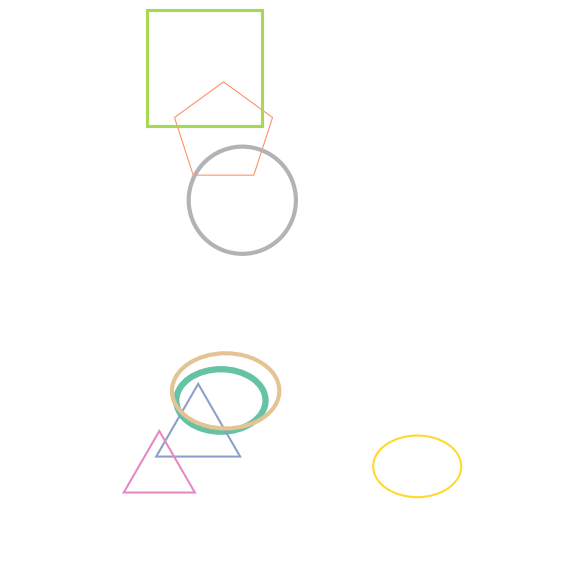[{"shape": "oval", "thickness": 3, "radius": 0.39, "center": [0.383, 0.306]}, {"shape": "pentagon", "thickness": 0.5, "radius": 0.45, "center": [0.387, 0.768]}, {"shape": "triangle", "thickness": 1, "radius": 0.42, "center": [0.343, 0.25]}, {"shape": "triangle", "thickness": 1, "radius": 0.36, "center": [0.276, 0.182]}, {"shape": "square", "thickness": 1.5, "radius": 0.5, "center": [0.354, 0.881]}, {"shape": "oval", "thickness": 1, "radius": 0.38, "center": [0.722, 0.192]}, {"shape": "oval", "thickness": 2, "radius": 0.46, "center": [0.391, 0.322]}, {"shape": "circle", "thickness": 2, "radius": 0.46, "center": [0.42, 0.652]}]